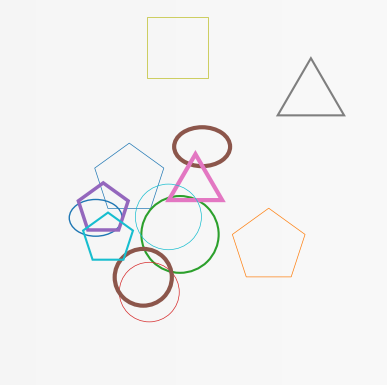[{"shape": "pentagon", "thickness": 0.5, "radius": 0.47, "center": [0.334, 0.534]}, {"shape": "oval", "thickness": 1, "radius": 0.34, "center": [0.247, 0.434]}, {"shape": "pentagon", "thickness": 0.5, "radius": 0.49, "center": [0.693, 0.361]}, {"shape": "circle", "thickness": 1.5, "radius": 0.5, "center": [0.465, 0.391]}, {"shape": "circle", "thickness": 0.5, "radius": 0.39, "center": [0.385, 0.241]}, {"shape": "pentagon", "thickness": 2.5, "radius": 0.34, "center": [0.266, 0.457]}, {"shape": "oval", "thickness": 3, "radius": 0.36, "center": [0.522, 0.619]}, {"shape": "circle", "thickness": 3, "radius": 0.37, "center": [0.37, 0.28]}, {"shape": "triangle", "thickness": 3, "radius": 0.4, "center": [0.504, 0.52]}, {"shape": "triangle", "thickness": 1.5, "radius": 0.49, "center": [0.802, 0.75]}, {"shape": "square", "thickness": 0.5, "radius": 0.4, "center": [0.459, 0.876]}, {"shape": "pentagon", "thickness": 1.5, "radius": 0.34, "center": [0.279, 0.38]}, {"shape": "circle", "thickness": 0.5, "radius": 0.43, "center": [0.435, 0.437]}]